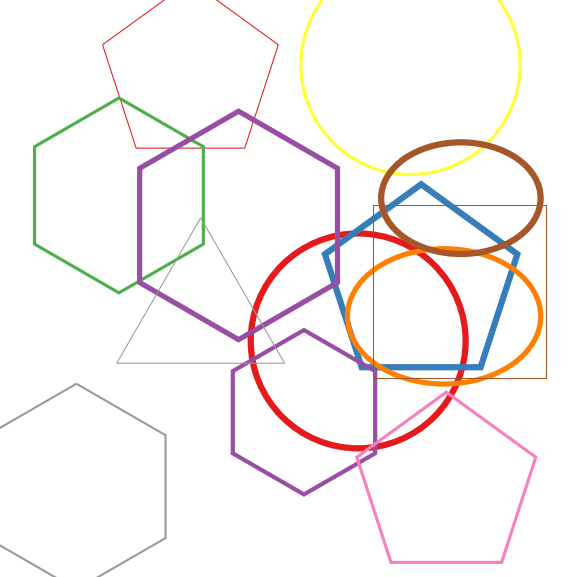[{"shape": "circle", "thickness": 3, "radius": 0.93, "center": [0.62, 0.409]}, {"shape": "pentagon", "thickness": 0.5, "radius": 0.8, "center": [0.33, 0.872]}, {"shape": "pentagon", "thickness": 3, "radius": 0.88, "center": [0.729, 0.505]}, {"shape": "hexagon", "thickness": 1.5, "radius": 0.84, "center": [0.206, 0.661]}, {"shape": "hexagon", "thickness": 2, "radius": 0.71, "center": [0.526, 0.285]}, {"shape": "hexagon", "thickness": 2.5, "radius": 0.99, "center": [0.413, 0.609]}, {"shape": "oval", "thickness": 2.5, "radius": 0.84, "center": [0.769, 0.451]}, {"shape": "circle", "thickness": 1.5, "radius": 0.95, "center": [0.711, 0.887]}, {"shape": "oval", "thickness": 3, "radius": 0.69, "center": [0.798, 0.656]}, {"shape": "square", "thickness": 0.5, "radius": 0.75, "center": [0.796, 0.494]}, {"shape": "pentagon", "thickness": 1.5, "radius": 0.81, "center": [0.773, 0.157]}, {"shape": "hexagon", "thickness": 1, "radius": 0.89, "center": [0.132, 0.156]}, {"shape": "triangle", "thickness": 0.5, "radius": 0.84, "center": [0.347, 0.454]}]